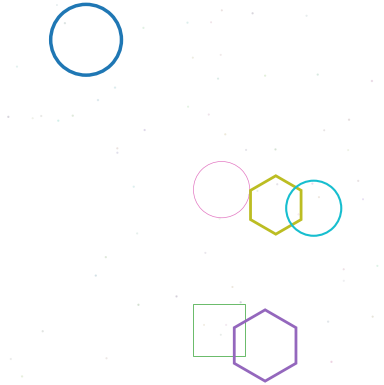[{"shape": "circle", "thickness": 2.5, "radius": 0.46, "center": [0.224, 0.897]}, {"shape": "square", "thickness": 0.5, "radius": 0.34, "center": [0.57, 0.143]}, {"shape": "hexagon", "thickness": 2, "radius": 0.46, "center": [0.689, 0.103]}, {"shape": "circle", "thickness": 0.5, "radius": 0.37, "center": [0.576, 0.507]}, {"shape": "hexagon", "thickness": 2, "radius": 0.38, "center": [0.716, 0.468]}, {"shape": "circle", "thickness": 1.5, "radius": 0.36, "center": [0.815, 0.459]}]